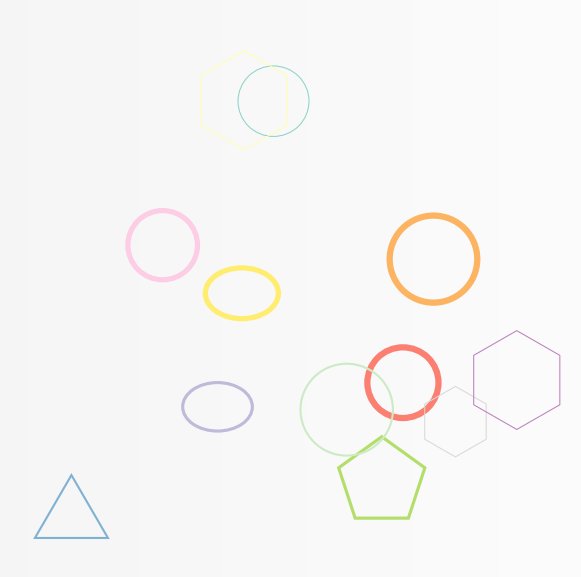[{"shape": "circle", "thickness": 0.5, "radius": 0.31, "center": [0.471, 0.824]}, {"shape": "hexagon", "thickness": 0.5, "radius": 0.43, "center": [0.42, 0.825]}, {"shape": "oval", "thickness": 1.5, "radius": 0.3, "center": [0.374, 0.295]}, {"shape": "circle", "thickness": 3, "radius": 0.31, "center": [0.693, 0.336]}, {"shape": "triangle", "thickness": 1, "radius": 0.36, "center": [0.123, 0.104]}, {"shape": "circle", "thickness": 3, "radius": 0.38, "center": [0.746, 0.55]}, {"shape": "pentagon", "thickness": 1.5, "radius": 0.39, "center": [0.657, 0.165]}, {"shape": "circle", "thickness": 2.5, "radius": 0.3, "center": [0.28, 0.575]}, {"shape": "hexagon", "thickness": 0.5, "radius": 0.31, "center": [0.784, 0.269]}, {"shape": "hexagon", "thickness": 0.5, "radius": 0.43, "center": [0.889, 0.341]}, {"shape": "circle", "thickness": 1, "radius": 0.4, "center": [0.596, 0.29]}, {"shape": "oval", "thickness": 2.5, "radius": 0.31, "center": [0.416, 0.491]}]